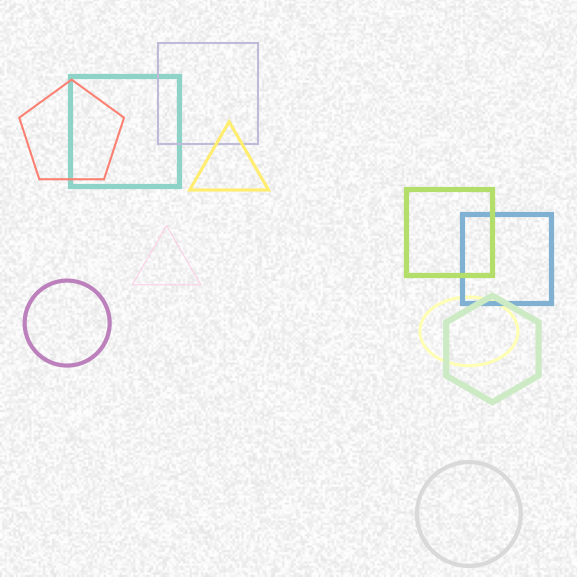[{"shape": "square", "thickness": 2.5, "radius": 0.47, "center": [0.215, 0.772]}, {"shape": "oval", "thickness": 1.5, "radius": 0.42, "center": [0.812, 0.425]}, {"shape": "square", "thickness": 1, "radius": 0.44, "center": [0.36, 0.838]}, {"shape": "pentagon", "thickness": 1, "radius": 0.48, "center": [0.124, 0.766]}, {"shape": "square", "thickness": 2.5, "radius": 0.39, "center": [0.877, 0.551]}, {"shape": "square", "thickness": 2.5, "radius": 0.37, "center": [0.778, 0.597]}, {"shape": "triangle", "thickness": 0.5, "radius": 0.34, "center": [0.288, 0.54]}, {"shape": "circle", "thickness": 2, "radius": 0.45, "center": [0.812, 0.109]}, {"shape": "circle", "thickness": 2, "radius": 0.37, "center": [0.116, 0.44]}, {"shape": "hexagon", "thickness": 3, "radius": 0.46, "center": [0.853, 0.395]}, {"shape": "triangle", "thickness": 1.5, "radius": 0.39, "center": [0.397, 0.71]}]